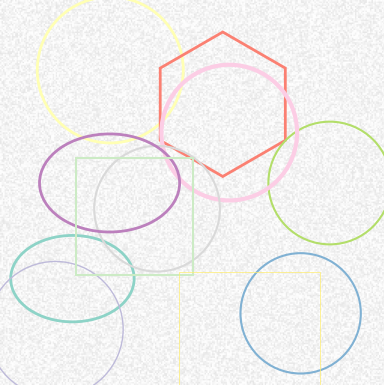[{"shape": "oval", "thickness": 2, "radius": 0.8, "center": [0.188, 0.276]}, {"shape": "circle", "thickness": 2, "radius": 0.95, "center": [0.286, 0.818]}, {"shape": "circle", "thickness": 1, "radius": 0.88, "center": [0.144, 0.145]}, {"shape": "hexagon", "thickness": 2, "radius": 0.94, "center": [0.579, 0.729]}, {"shape": "circle", "thickness": 1.5, "radius": 0.78, "center": [0.781, 0.186]}, {"shape": "circle", "thickness": 1.5, "radius": 0.8, "center": [0.856, 0.525]}, {"shape": "circle", "thickness": 3, "radius": 0.88, "center": [0.595, 0.656]}, {"shape": "circle", "thickness": 1.5, "radius": 0.82, "center": [0.408, 0.458]}, {"shape": "oval", "thickness": 2, "radius": 0.91, "center": [0.285, 0.525]}, {"shape": "square", "thickness": 1.5, "radius": 0.76, "center": [0.349, 0.438]}, {"shape": "square", "thickness": 0.5, "radius": 0.92, "center": [0.648, 0.11]}]